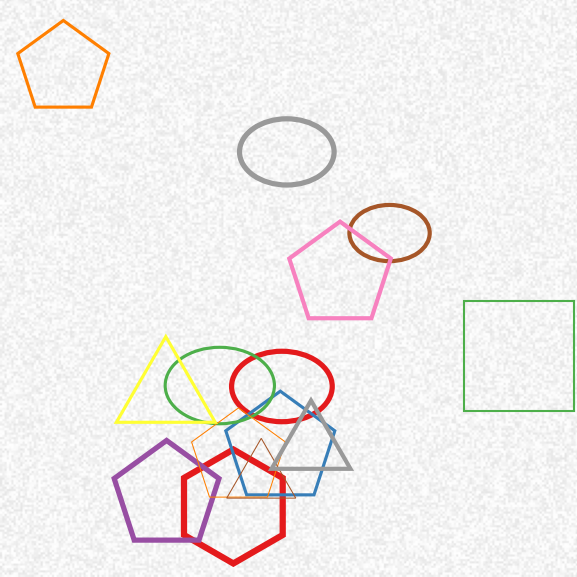[{"shape": "hexagon", "thickness": 3, "radius": 0.49, "center": [0.404, 0.122]}, {"shape": "oval", "thickness": 2.5, "radius": 0.44, "center": [0.488, 0.33]}, {"shape": "pentagon", "thickness": 1.5, "radius": 0.5, "center": [0.485, 0.223]}, {"shape": "oval", "thickness": 1.5, "radius": 0.47, "center": [0.381, 0.332]}, {"shape": "square", "thickness": 1, "radius": 0.48, "center": [0.899, 0.383]}, {"shape": "pentagon", "thickness": 2.5, "radius": 0.48, "center": [0.288, 0.141]}, {"shape": "pentagon", "thickness": 0.5, "radius": 0.43, "center": [0.413, 0.207]}, {"shape": "pentagon", "thickness": 1.5, "radius": 0.41, "center": [0.11, 0.881]}, {"shape": "triangle", "thickness": 1.5, "radius": 0.49, "center": [0.287, 0.317]}, {"shape": "oval", "thickness": 2, "radius": 0.35, "center": [0.675, 0.596]}, {"shape": "triangle", "thickness": 0.5, "radius": 0.35, "center": [0.452, 0.171]}, {"shape": "pentagon", "thickness": 2, "radius": 0.46, "center": [0.589, 0.523]}, {"shape": "oval", "thickness": 2.5, "radius": 0.41, "center": [0.497, 0.736]}, {"shape": "triangle", "thickness": 2, "radius": 0.39, "center": [0.539, 0.227]}]